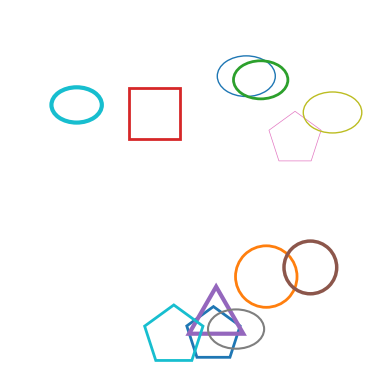[{"shape": "oval", "thickness": 1, "radius": 0.38, "center": [0.64, 0.802]}, {"shape": "pentagon", "thickness": 2, "radius": 0.36, "center": [0.554, 0.131]}, {"shape": "circle", "thickness": 2, "radius": 0.4, "center": [0.692, 0.282]}, {"shape": "oval", "thickness": 2, "radius": 0.35, "center": [0.677, 0.793]}, {"shape": "square", "thickness": 2, "radius": 0.33, "center": [0.401, 0.705]}, {"shape": "triangle", "thickness": 3, "radius": 0.41, "center": [0.561, 0.174]}, {"shape": "circle", "thickness": 2.5, "radius": 0.34, "center": [0.806, 0.305]}, {"shape": "pentagon", "thickness": 0.5, "radius": 0.36, "center": [0.766, 0.64]}, {"shape": "oval", "thickness": 1.5, "radius": 0.36, "center": [0.613, 0.145]}, {"shape": "oval", "thickness": 1, "radius": 0.38, "center": [0.864, 0.708]}, {"shape": "oval", "thickness": 3, "radius": 0.33, "center": [0.199, 0.727]}, {"shape": "pentagon", "thickness": 2, "radius": 0.4, "center": [0.451, 0.128]}]